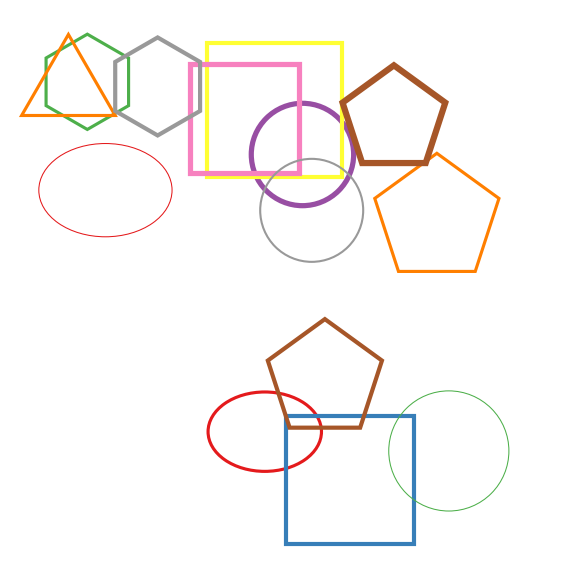[{"shape": "oval", "thickness": 0.5, "radius": 0.58, "center": [0.183, 0.67]}, {"shape": "oval", "thickness": 1.5, "radius": 0.49, "center": [0.458, 0.252]}, {"shape": "square", "thickness": 2, "radius": 0.55, "center": [0.606, 0.168]}, {"shape": "circle", "thickness": 0.5, "radius": 0.52, "center": [0.777, 0.218]}, {"shape": "hexagon", "thickness": 1.5, "radius": 0.41, "center": [0.151, 0.857]}, {"shape": "circle", "thickness": 2.5, "radius": 0.44, "center": [0.524, 0.732]}, {"shape": "pentagon", "thickness": 1.5, "radius": 0.57, "center": [0.756, 0.621]}, {"shape": "triangle", "thickness": 1.5, "radius": 0.47, "center": [0.118, 0.846]}, {"shape": "square", "thickness": 2, "radius": 0.58, "center": [0.475, 0.808]}, {"shape": "pentagon", "thickness": 3, "radius": 0.47, "center": [0.682, 0.792]}, {"shape": "pentagon", "thickness": 2, "radius": 0.52, "center": [0.563, 0.343]}, {"shape": "square", "thickness": 2.5, "radius": 0.47, "center": [0.424, 0.794]}, {"shape": "hexagon", "thickness": 2, "radius": 0.42, "center": [0.273, 0.849]}, {"shape": "circle", "thickness": 1, "radius": 0.45, "center": [0.54, 0.635]}]